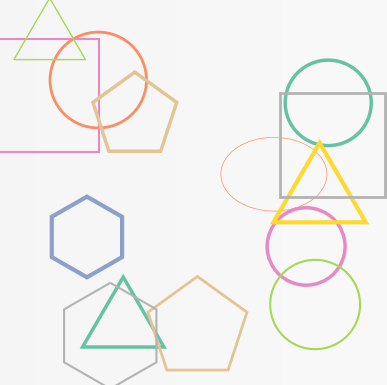[{"shape": "circle", "thickness": 2.5, "radius": 0.56, "center": [0.847, 0.733]}, {"shape": "triangle", "thickness": 2.5, "radius": 0.61, "center": [0.318, 0.159]}, {"shape": "oval", "thickness": 0.5, "radius": 0.68, "center": [0.707, 0.547]}, {"shape": "circle", "thickness": 2, "radius": 0.62, "center": [0.254, 0.792]}, {"shape": "hexagon", "thickness": 3, "radius": 0.52, "center": [0.224, 0.385]}, {"shape": "circle", "thickness": 2.5, "radius": 0.5, "center": [0.79, 0.36]}, {"shape": "square", "thickness": 1.5, "radius": 0.73, "center": [0.107, 0.751]}, {"shape": "circle", "thickness": 1.5, "radius": 0.58, "center": [0.813, 0.209]}, {"shape": "triangle", "thickness": 1, "radius": 0.53, "center": [0.128, 0.899]}, {"shape": "triangle", "thickness": 3, "radius": 0.69, "center": [0.825, 0.491]}, {"shape": "pentagon", "thickness": 2, "radius": 0.67, "center": [0.51, 0.148]}, {"shape": "pentagon", "thickness": 2.5, "radius": 0.57, "center": [0.348, 0.699]}, {"shape": "square", "thickness": 2, "radius": 0.68, "center": [0.858, 0.623]}, {"shape": "hexagon", "thickness": 1.5, "radius": 0.69, "center": [0.285, 0.128]}]